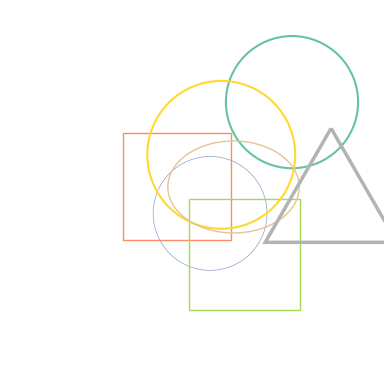[{"shape": "circle", "thickness": 1.5, "radius": 0.86, "center": [0.758, 0.735]}, {"shape": "square", "thickness": 1, "radius": 0.7, "center": [0.46, 0.516]}, {"shape": "circle", "thickness": 0.5, "radius": 0.74, "center": [0.546, 0.446]}, {"shape": "square", "thickness": 1, "radius": 0.72, "center": [0.635, 0.34]}, {"shape": "circle", "thickness": 1.5, "radius": 0.96, "center": [0.575, 0.598]}, {"shape": "oval", "thickness": 1, "radius": 0.85, "center": [0.607, 0.514]}, {"shape": "triangle", "thickness": 2.5, "radius": 0.99, "center": [0.86, 0.469]}]